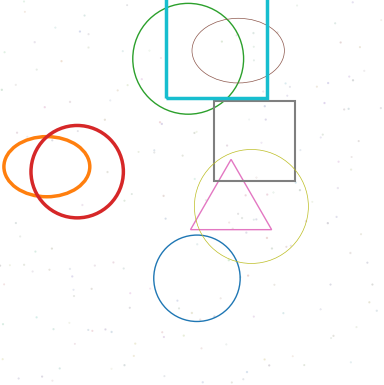[{"shape": "circle", "thickness": 1, "radius": 0.56, "center": [0.512, 0.277]}, {"shape": "oval", "thickness": 2.5, "radius": 0.56, "center": [0.122, 0.567]}, {"shape": "circle", "thickness": 1, "radius": 0.72, "center": [0.489, 0.847]}, {"shape": "circle", "thickness": 2.5, "radius": 0.6, "center": [0.2, 0.554]}, {"shape": "oval", "thickness": 0.5, "radius": 0.6, "center": [0.619, 0.869]}, {"shape": "triangle", "thickness": 1, "radius": 0.61, "center": [0.6, 0.464]}, {"shape": "square", "thickness": 1.5, "radius": 0.53, "center": [0.662, 0.634]}, {"shape": "circle", "thickness": 0.5, "radius": 0.74, "center": [0.653, 0.464]}, {"shape": "square", "thickness": 2.5, "radius": 0.65, "center": [0.563, 0.877]}]